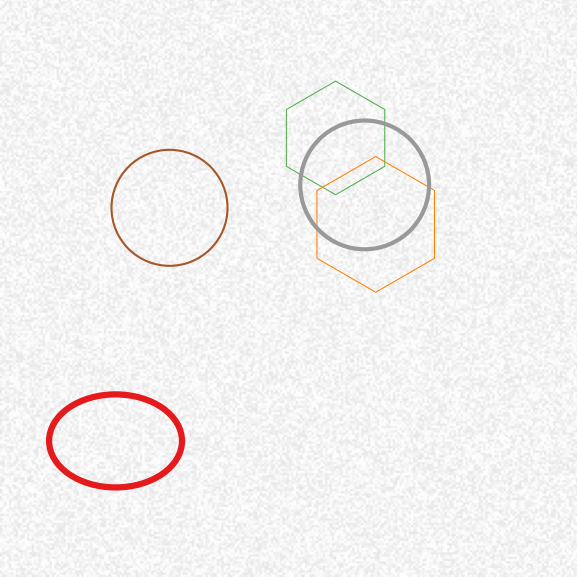[{"shape": "oval", "thickness": 3, "radius": 0.58, "center": [0.2, 0.236]}, {"shape": "hexagon", "thickness": 0.5, "radius": 0.49, "center": [0.581, 0.76]}, {"shape": "hexagon", "thickness": 0.5, "radius": 0.59, "center": [0.651, 0.611]}, {"shape": "circle", "thickness": 1, "radius": 0.5, "center": [0.294, 0.639]}, {"shape": "circle", "thickness": 2, "radius": 0.56, "center": [0.631, 0.679]}]